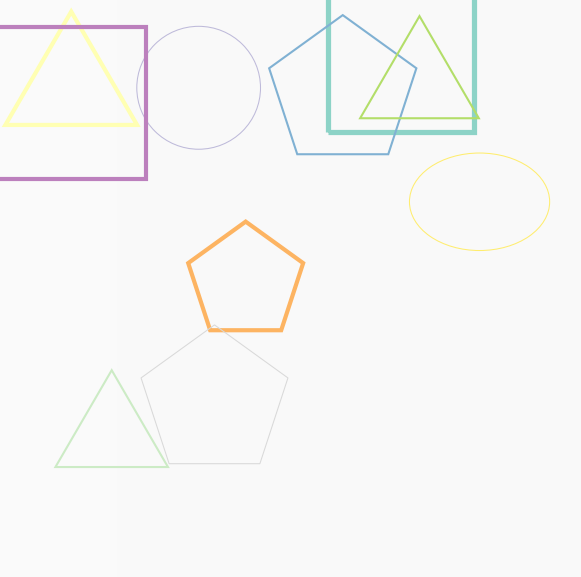[{"shape": "square", "thickness": 2.5, "radius": 0.63, "center": [0.69, 0.897]}, {"shape": "triangle", "thickness": 2, "radius": 0.65, "center": [0.123, 0.848]}, {"shape": "circle", "thickness": 0.5, "radius": 0.53, "center": [0.342, 0.847]}, {"shape": "pentagon", "thickness": 1, "radius": 0.67, "center": [0.59, 0.84]}, {"shape": "pentagon", "thickness": 2, "radius": 0.52, "center": [0.423, 0.511]}, {"shape": "triangle", "thickness": 1, "radius": 0.59, "center": [0.722, 0.853]}, {"shape": "pentagon", "thickness": 0.5, "radius": 0.66, "center": [0.369, 0.304]}, {"shape": "square", "thickness": 2, "radius": 0.66, "center": [0.12, 0.821]}, {"shape": "triangle", "thickness": 1, "radius": 0.56, "center": [0.192, 0.246]}, {"shape": "oval", "thickness": 0.5, "radius": 0.6, "center": [0.825, 0.65]}]